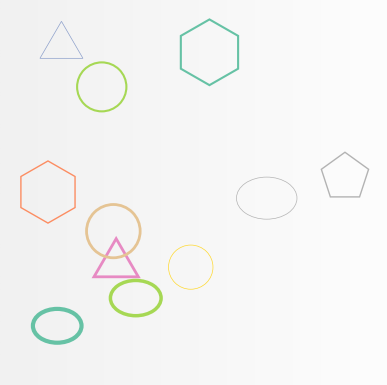[{"shape": "oval", "thickness": 3, "radius": 0.31, "center": [0.148, 0.154]}, {"shape": "hexagon", "thickness": 1.5, "radius": 0.43, "center": [0.541, 0.864]}, {"shape": "hexagon", "thickness": 1, "radius": 0.4, "center": [0.124, 0.501]}, {"shape": "triangle", "thickness": 0.5, "radius": 0.32, "center": [0.159, 0.881]}, {"shape": "triangle", "thickness": 2, "radius": 0.33, "center": [0.3, 0.314]}, {"shape": "circle", "thickness": 1.5, "radius": 0.32, "center": [0.263, 0.774]}, {"shape": "oval", "thickness": 2.5, "radius": 0.33, "center": [0.35, 0.226]}, {"shape": "circle", "thickness": 0.5, "radius": 0.29, "center": [0.492, 0.306]}, {"shape": "circle", "thickness": 2, "radius": 0.35, "center": [0.293, 0.4]}, {"shape": "oval", "thickness": 0.5, "radius": 0.39, "center": [0.688, 0.485]}, {"shape": "pentagon", "thickness": 1, "radius": 0.32, "center": [0.89, 0.54]}]